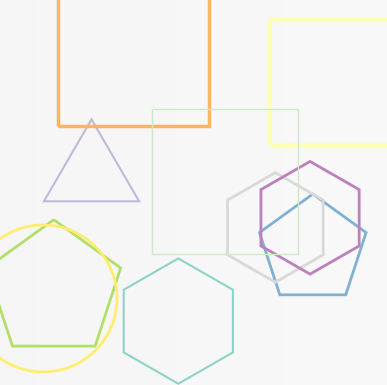[{"shape": "hexagon", "thickness": 1.5, "radius": 0.81, "center": [0.46, 0.166]}, {"shape": "square", "thickness": 3, "radius": 0.81, "center": [0.857, 0.786]}, {"shape": "triangle", "thickness": 1.5, "radius": 0.71, "center": [0.236, 0.548]}, {"shape": "pentagon", "thickness": 2, "radius": 0.72, "center": [0.807, 0.351]}, {"shape": "square", "thickness": 2.5, "radius": 0.98, "center": [0.345, 0.868]}, {"shape": "pentagon", "thickness": 2, "radius": 0.91, "center": [0.139, 0.248]}, {"shape": "hexagon", "thickness": 2, "radius": 0.71, "center": [0.711, 0.409]}, {"shape": "hexagon", "thickness": 2, "radius": 0.73, "center": [0.8, 0.434]}, {"shape": "square", "thickness": 1, "radius": 0.94, "center": [0.58, 0.529]}, {"shape": "circle", "thickness": 2, "radius": 0.95, "center": [0.111, 0.225]}]